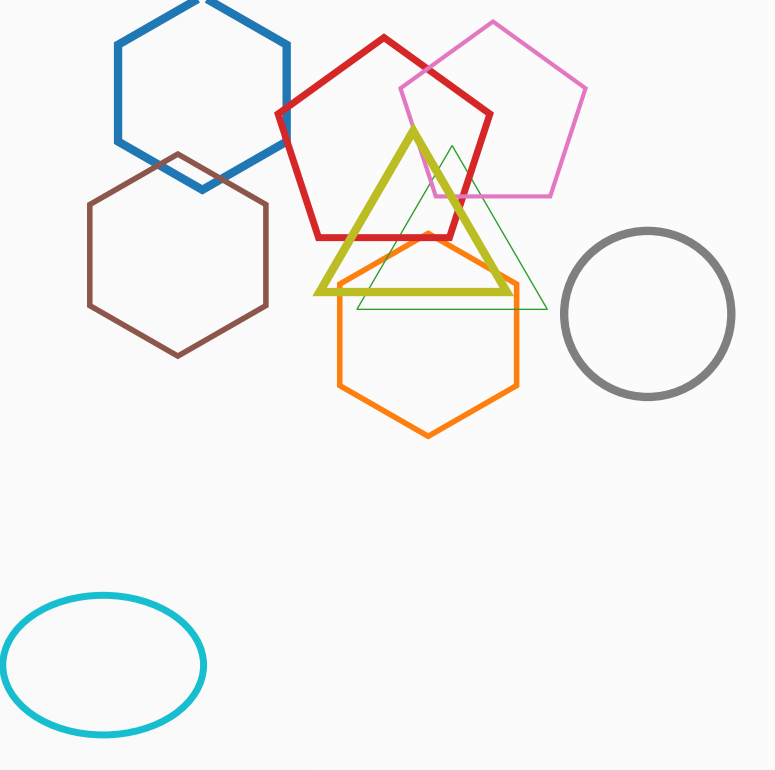[{"shape": "hexagon", "thickness": 3, "radius": 0.63, "center": [0.261, 0.879]}, {"shape": "hexagon", "thickness": 2, "radius": 0.66, "center": [0.553, 0.565]}, {"shape": "triangle", "thickness": 0.5, "radius": 0.71, "center": [0.583, 0.669]}, {"shape": "pentagon", "thickness": 2.5, "radius": 0.72, "center": [0.495, 0.808]}, {"shape": "hexagon", "thickness": 2, "radius": 0.66, "center": [0.229, 0.669]}, {"shape": "pentagon", "thickness": 1.5, "radius": 0.63, "center": [0.636, 0.846]}, {"shape": "circle", "thickness": 3, "radius": 0.54, "center": [0.836, 0.592]}, {"shape": "triangle", "thickness": 3, "radius": 0.7, "center": [0.533, 0.69]}, {"shape": "oval", "thickness": 2.5, "radius": 0.65, "center": [0.133, 0.136]}]